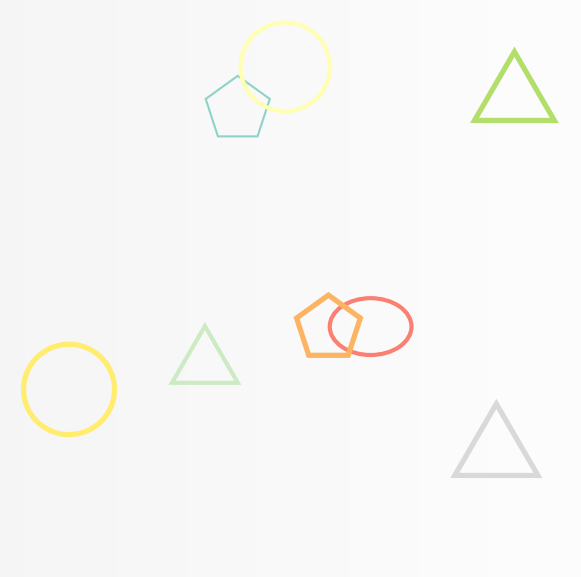[{"shape": "pentagon", "thickness": 1, "radius": 0.29, "center": [0.409, 0.81]}, {"shape": "circle", "thickness": 2, "radius": 0.38, "center": [0.491, 0.883]}, {"shape": "oval", "thickness": 2, "radius": 0.35, "center": [0.638, 0.434]}, {"shape": "pentagon", "thickness": 2.5, "radius": 0.29, "center": [0.565, 0.431]}, {"shape": "triangle", "thickness": 2.5, "radius": 0.4, "center": [0.885, 0.83]}, {"shape": "triangle", "thickness": 2.5, "radius": 0.41, "center": [0.854, 0.217]}, {"shape": "triangle", "thickness": 2, "radius": 0.33, "center": [0.353, 0.369]}, {"shape": "circle", "thickness": 2.5, "radius": 0.39, "center": [0.119, 0.325]}]